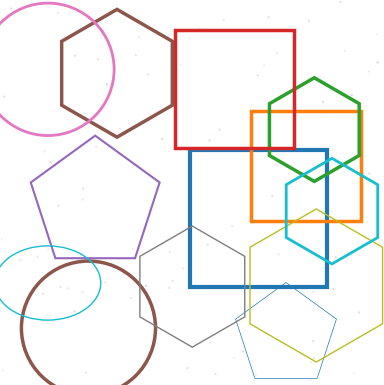[{"shape": "square", "thickness": 3, "radius": 0.89, "center": [0.672, 0.432]}, {"shape": "pentagon", "thickness": 0.5, "radius": 0.69, "center": [0.743, 0.129]}, {"shape": "square", "thickness": 2.5, "radius": 0.71, "center": [0.795, 0.569]}, {"shape": "hexagon", "thickness": 2.5, "radius": 0.67, "center": [0.816, 0.663]}, {"shape": "square", "thickness": 2.5, "radius": 0.77, "center": [0.609, 0.769]}, {"shape": "pentagon", "thickness": 1.5, "radius": 0.88, "center": [0.247, 0.472]}, {"shape": "circle", "thickness": 2.5, "radius": 0.87, "center": [0.23, 0.148]}, {"shape": "hexagon", "thickness": 2.5, "radius": 0.83, "center": [0.304, 0.81]}, {"shape": "circle", "thickness": 2, "radius": 0.86, "center": [0.124, 0.82]}, {"shape": "hexagon", "thickness": 1, "radius": 0.79, "center": [0.5, 0.256]}, {"shape": "hexagon", "thickness": 1, "radius": 0.99, "center": [0.822, 0.258]}, {"shape": "hexagon", "thickness": 2, "radius": 0.69, "center": [0.862, 0.452]}, {"shape": "oval", "thickness": 1, "radius": 0.69, "center": [0.124, 0.265]}]